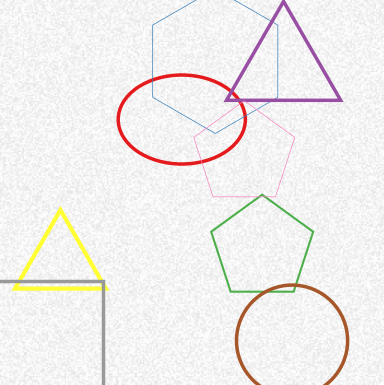[{"shape": "oval", "thickness": 2.5, "radius": 0.83, "center": [0.472, 0.69]}, {"shape": "hexagon", "thickness": 0.5, "radius": 0.94, "center": [0.559, 0.841]}, {"shape": "pentagon", "thickness": 1.5, "radius": 0.7, "center": [0.681, 0.355]}, {"shape": "triangle", "thickness": 2.5, "radius": 0.86, "center": [0.737, 0.825]}, {"shape": "triangle", "thickness": 3, "radius": 0.68, "center": [0.157, 0.318]}, {"shape": "circle", "thickness": 2.5, "radius": 0.72, "center": [0.759, 0.115]}, {"shape": "pentagon", "thickness": 0.5, "radius": 0.69, "center": [0.634, 0.6]}, {"shape": "square", "thickness": 2.5, "radius": 0.77, "center": [0.115, 0.118]}]